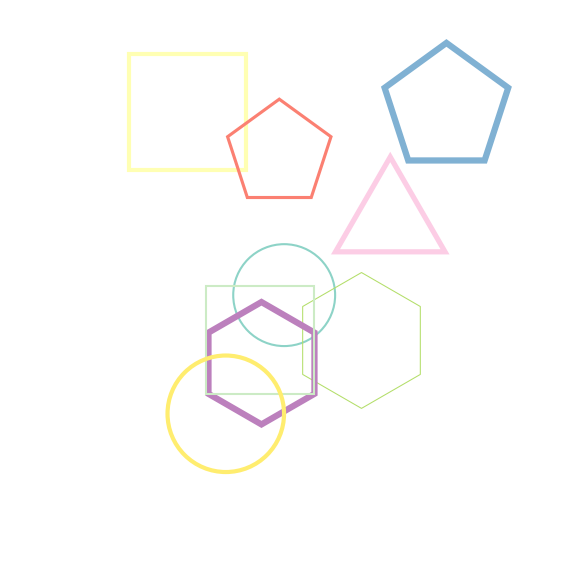[{"shape": "circle", "thickness": 1, "radius": 0.44, "center": [0.492, 0.488]}, {"shape": "square", "thickness": 2, "radius": 0.5, "center": [0.325, 0.805]}, {"shape": "pentagon", "thickness": 1.5, "radius": 0.47, "center": [0.484, 0.733]}, {"shape": "pentagon", "thickness": 3, "radius": 0.56, "center": [0.773, 0.812]}, {"shape": "hexagon", "thickness": 0.5, "radius": 0.59, "center": [0.626, 0.41]}, {"shape": "triangle", "thickness": 2.5, "radius": 0.55, "center": [0.676, 0.618]}, {"shape": "hexagon", "thickness": 3, "radius": 0.53, "center": [0.453, 0.37]}, {"shape": "square", "thickness": 1, "radius": 0.47, "center": [0.45, 0.411]}, {"shape": "circle", "thickness": 2, "radius": 0.5, "center": [0.391, 0.283]}]